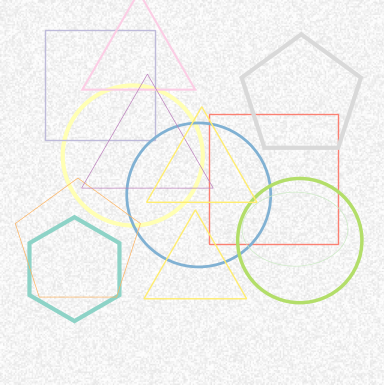[{"shape": "hexagon", "thickness": 3, "radius": 0.67, "center": [0.193, 0.301]}, {"shape": "circle", "thickness": 3, "radius": 0.91, "center": [0.345, 0.596]}, {"shape": "square", "thickness": 1, "radius": 0.71, "center": [0.26, 0.78]}, {"shape": "square", "thickness": 1, "radius": 0.84, "center": [0.711, 0.535]}, {"shape": "circle", "thickness": 2, "radius": 0.93, "center": [0.516, 0.494]}, {"shape": "pentagon", "thickness": 0.5, "radius": 0.85, "center": [0.202, 0.367]}, {"shape": "circle", "thickness": 2.5, "radius": 0.81, "center": [0.779, 0.375]}, {"shape": "triangle", "thickness": 1.5, "radius": 0.85, "center": [0.36, 0.852]}, {"shape": "pentagon", "thickness": 3, "radius": 0.81, "center": [0.783, 0.748]}, {"shape": "triangle", "thickness": 0.5, "radius": 0.99, "center": [0.383, 0.61]}, {"shape": "oval", "thickness": 0.5, "radius": 0.69, "center": [0.766, 0.405]}, {"shape": "triangle", "thickness": 1, "radius": 0.83, "center": [0.524, 0.557]}, {"shape": "triangle", "thickness": 1, "radius": 0.77, "center": [0.507, 0.301]}]